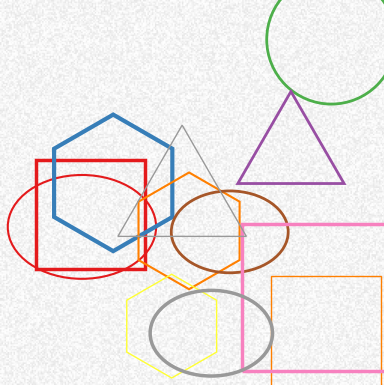[{"shape": "oval", "thickness": 1.5, "radius": 0.96, "center": [0.213, 0.411]}, {"shape": "square", "thickness": 2.5, "radius": 0.71, "center": [0.235, 0.443]}, {"shape": "hexagon", "thickness": 3, "radius": 0.89, "center": [0.294, 0.525]}, {"shape": "circle", "thickness": 2, "radius": 0.84, "center": [0.861, 0.897]}, {"shape": "triangle", "thickness": 2, "radius": 0.8, "center": [0.756, 0.603]}, {"shape": "square", "thickness": 1, "radius": 0.71, "center": [0.846, 0.141]}, {"shape": "hexagon", "thickness": 1.5, "radius": 0.76, "center": [0.491, 0.4]}, {"shape": "hexagon", "thickness": 1, "radius": 0.67, "center": [0.446, 0.153]}, {"shape": "oval", "thickness": 2, "radius": 0.76, "center": [0.597, 0.398]}, {"shape": "square", "thickness": 2.5, "radius": 0.95, "center": [0.818, 0.227]}, {"shape": "triangle", "thickness": 1, "radius": 0.96, "center": [0.473, 0.482]}, {"shape": "oval", "thickness": 2.5, "radius": 0.79, "center": [0.549, 0.135]}]